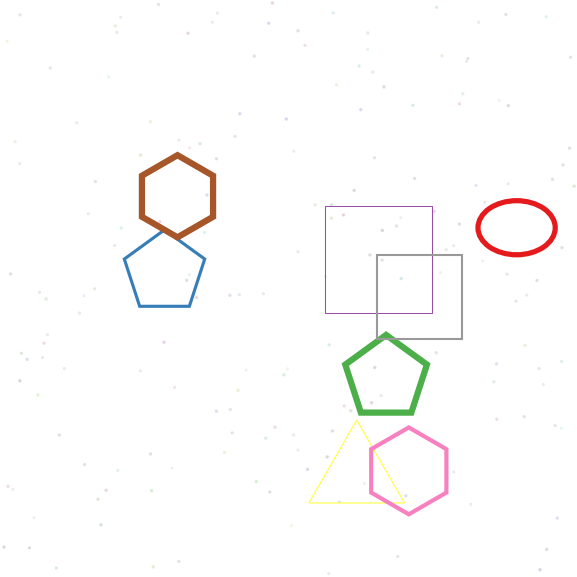[{"shape": "oval", "thickness": 2.5, "radius": 0.33, "center": [0.895, 0.605]}, {"shape": "pentagon", "thickness": 1.5, "radius": 0.37, "center": [0.285, 0.528]}, {"shape": "pentagon", "thickness": 3, "radius": 0.37, "center": [0.669, 0.345]}, {"shape": "square", "thickness": 0.5, "radius": 0.46, "center": [0.655, 0.55]}, {"shape": "triangle", "thickness": 0.5, "radius": 0.48, "center": [0.618, 0.176]}, {"shape": "hexagon", "thickness": 3, "radius": 0.36, "center": [0.307, 0.659]}, {"shape": "hexagon", "thickness": 2, "radius": 0.38, "center": [0.708, 0.184]}, {"shape": "square", "thickness": 1, "radius": 0.37, "center": [0.726, 0.485]}]